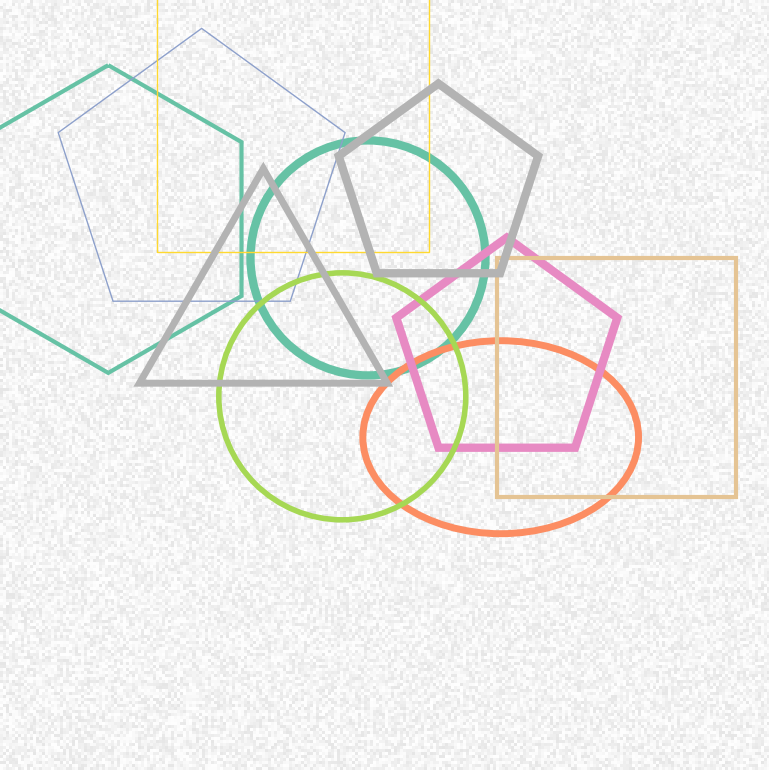[{"shape": "circle", "thickness": 3, "radius": 0.76, "center": [0.478, 0.665]}, {"shape": "hexagon", "thickness": 1.5, "radius": 1.0, "center": [0.141, 0.716]}, {"shape": "oval", "thickness": 2.5, "radius": 0.9, "center": [0.65, 0.432]}, {"shape": "pentagon", "thickness": 0.5, "radius": 0.98, "center": [0.262, 0.767]}, {"shape": "pentagon", "thickness": 3, "radius": 0.75, "center": [0.658, 0.541]}, {"shape": "circle", "thickness": 2, "radius": 0.8, "center": [0.445, 0.485]}, {"shape": "square", "thickness": 0.5, "radius": 0.89, "center": [0.38, 0.849]}, {"shape": "square", "thickness": 1.5, "radius": 0.78, "center": [0.8, 0.51]}, {"shape": "pentagon", "thickness": 3, "radius": 0.68, "center": [0.569, 0.755]}, {"shape": "triangle", "thickness": 2.5, "radius": 0.93, "center": [0.342, 0.595]}]